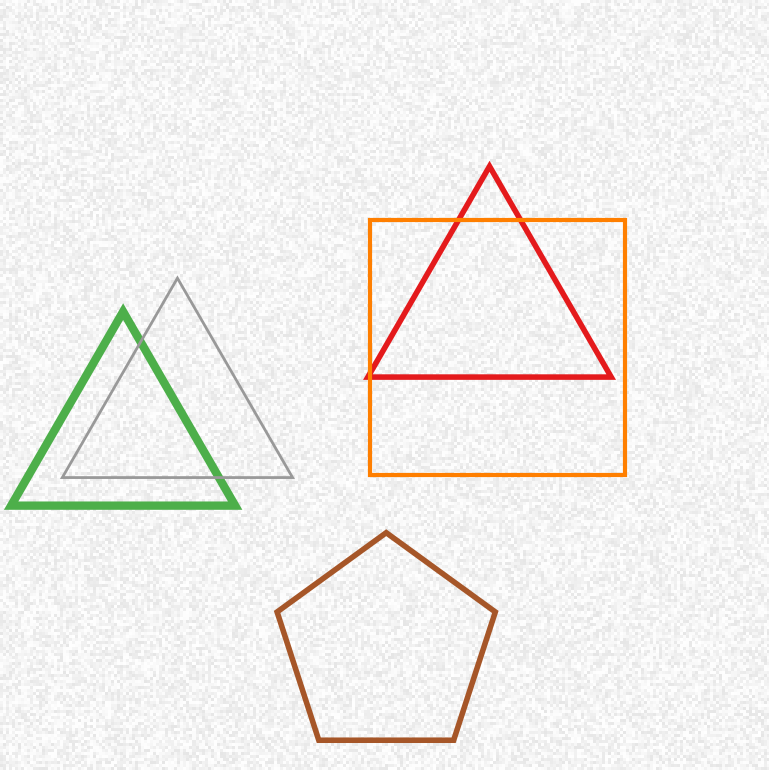[{"shape": "triangle", "thickness": 2, "radius": 0.91, "center": [0.636, 0.602]}, {"shape": "triangle", "thickness": 3, "radius": 0.84, "center": [0.16, 0.427]}, {"shape": "square", "thickness": 1.5, "radius": 0.83, "center": [0.646, 0.549]}, {"shape": "pentagon", "thickness": 2, "radius": 0.74, "center": [0.502, 0.159]}, {"shape": "triangle", "thickness": 1, "radius": 0.86, "center": [0.23, 0.466]}]